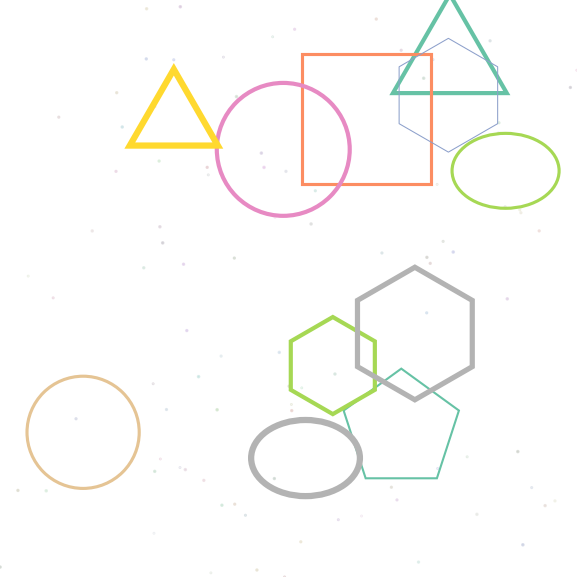[{"shape": "triangle", "thickness": 2, "radius": 0.57, "center": [0.779, 0.895]}, {"shape": "pentagon", "thickness": 1, "radius": 0.52, "center": [0.695, 0.256]}, {"shape": "square", "thickness": 1.5, "radius": 0.56, "center": [0.635, 0.793]}, {"shape": "hexagon", "thickness": 0.5, "radius": 0.49, "center": [0.776, 0.834]}, {"shape": "circle", "thickness": 2, "radius": 0.58, "center": [0.491, 0.74]}, {"shape": "hexagon", "thickness": 2, "radius": 0.42, "center": [0.576, 0.366]}, {"shape": "oval", "thickness": 1.5, "radius": 0.46, "center": [0.875, 0.703]}, {"shape": "triangle", "thickness": 3, "radius": 0.44, "center": [0.301, 0.791]}, {"shape": "circle", "thickness": 1.5, "radius": 0.49, "center": [0.144, 0.251]}, {"shape": "oval", "thickness": 3, "radius": 0.47, "center": [0.529, 0.206]}, {"shape": "hexagon", "thickness": 2.5, "radius": 0.57, "center": [0.718, 0.422]}]